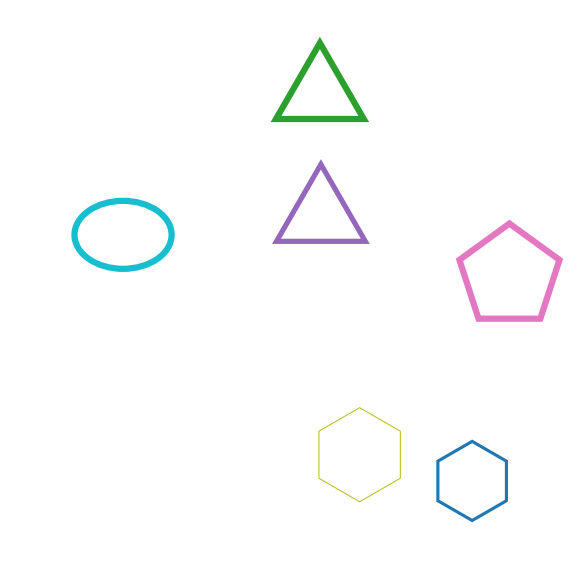[{"shape": "hexagon", "thickness": 1.5, "radius": 0.34, "center": [0.818, 0.166]}, {"shape": "triangle", "thickness": 3, "radius": 0.44, "center": [0.554, 0.837]}, {"shape": "triangle", "thickness": 2.5, "radius": 0.44, "center": [0.556, 0.626]}, {"shape": "pentagon", "thickness": 3, "radius": 0.46, "center": [0.882, 0.521]}, {"shape": "hexagon", "thickness": 0.5, "radius": 0.41, "center": [0.623, 0.212]}, {"shape": "oval", "thickness": 3, "radius": 0.42, "center": [0.213, 0.592]}]